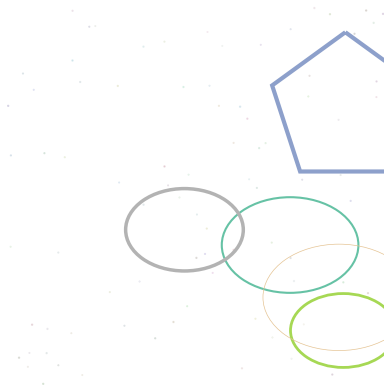[{"shape": "oval", "thickness": 1.5, "radius": 0.89, "center": [0.753, 0.364]}, {"shape": "pentagon", "thickness": 3, "radius": 1.0, "center": [0.897, 0.716]}, {"shape": "oval", "thickness": 2, "radius": 0.69, "center": [0.892, 0.142]}, {"shape": "oval", "thickness": 0.5, "radius": 0.99, "center": [0.88, 0.228]}, {"shape": "oval", "thickness": 2.5, "radius": 0.76, "center": [0.479, 0.403]}]